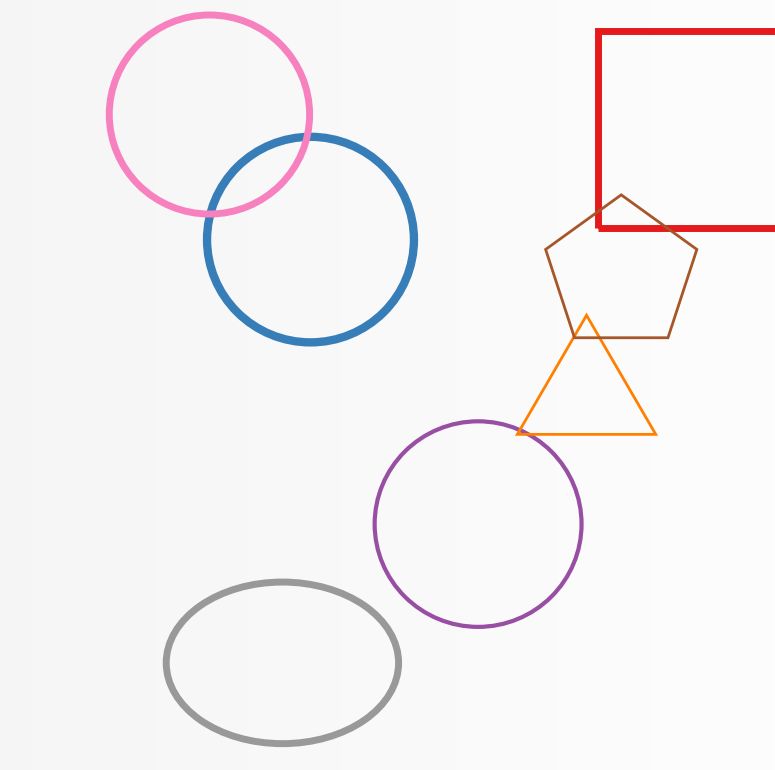[{"shape": "square", "thickness": 2.5, "radius": 0.64, "center": [0.899, 0.832]}, {"shape": "circle", "thickness": 3, "radius": 0.67, "center": [0.401, 0.689]}, {"shape": "circle", "thickness": 1.5, "radius": 0.67, "center": [0.617, 0.319]}, {"shape": "triangle", "thickness": 1, "radius": 0.52, "center": [0.757, 0.487]}, {"shape": "pentagon", "thickness": 1, "radius": 0.51, "center": [0.802, 0.644]}, {"shape": "circle", "thickness": 2.5, "radius": 0.65, "center": [0.27, 0.851]}, {"shape": "oval", "thickness": 2.5, "radius": 0.75, "center": [0.364, 0.139]}]